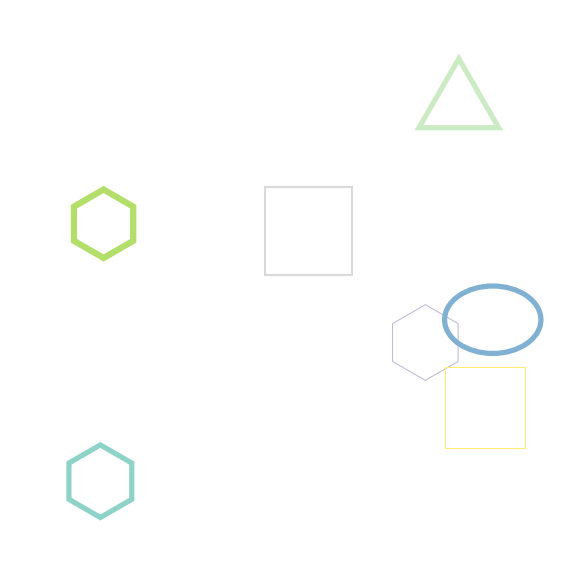[{"shape": "hexagon", "thickness": 2.5, "radius": 0.31, "center": [0.174, 0.166]}, {"shape": "hexagon", "thickness": 0.5, "radius": 0.33, "center": [0.736, 0.406]}, {"shape": "oval", "thickness": 2.5, "radius": 0.42, "center": [0.853, 0.445]}, {"shape": "hexagon", "thickness": 3, "radius": 0.3, "center": [0.179, 0.612]}, {"shape": "square", "thickness": 1, "radius": 0.38, "center": [0.534, 0.599]}, {"shape": "triangle", "thickness": 2.5, "radius": 0.4, "center": [0.794, 0.818]}, {"shape": "square", "thickness": 0.5, "radius": 0.35, "center": [0.84, 0.293]}]